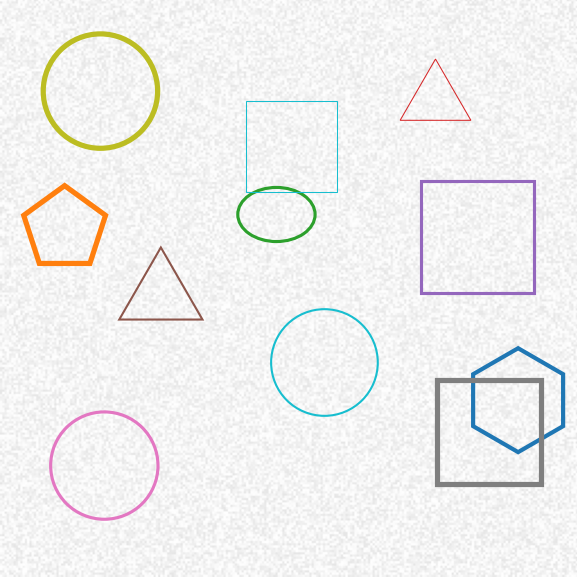[{"shape": "hexagon", "thickness": 2, "radius": 0.45, "center": [0.897, 0.306]}, {"shape": "pentagon", "thickness": 2.5, "radius": 0.37, "center": [0.112, 0.603]}, {"shape": "oval", "thickness": 1.5, "radius": 0.33, "center": [0.479, 0.628]}, {"shape": "triangle", "thickness": 0.5, "radius": 0.35, "center": [0.754, 0.826]}, {"shape": "square", "thickness": 1.5, "radius": 0.49, "center": [0.827, 0.589]}, {"shape": "triangle", "thickness": 1, "radius": 0.42, "center": [0.279, 0.487]}, {"shape": "circle", "thickness": 1.5, "radius": 0.46, "center": [0.181, 0.193]}, {"shape": "square", "thickness": 2.5, "radius": 0.45, "center": [0.847, 0.25]}, {"shape": "circle", "thickness": 2.5, "radius": 0.5, "center": [0.174, 0.841]}, {"shape": "circle", "thickness": 1, "radius": 0.46, "center": [0.562, 0.371]}, {"shape": "square", "thickness": 0.5, "radius": 0.39, "center": [0.505, 0.745]}]